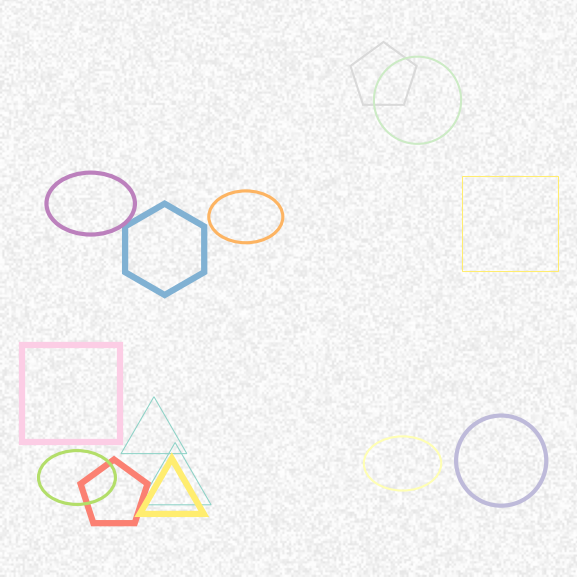[{"shape": "triangle", "thickness": 0.5, "radius": 0.36, "center": [0.303, 0.161]}, {"shape": "triangle", "thickness": 0.5, "radius": 0.33, "center": [0.267, 0.247]}, {"shape": "oval", "thickness": 1, "radius": 0.34, "center": [0.697, 0.197]}, {"shape": "circle", "thickness": 2, "radius": 0.39, "center": [0.868, 0.202]}, {"shape": "pentagon", "thickness": 3, "radius": 0.3, "center": [0.197, 0.142]}, {"shape": "hexagon", "thickness": 3, "radius": 0.4, "center": [0.285, 0.567]}, {"shape": "oval", "thickness": 1.5, "radius": 0.32, "center": [0.426, 0.624]}, {"shape": "oval", "thickness": 1.5, "radius": 0.33, "center": [0.133, 0.172]}, {"shape": "square", "thickness": 3, "radius": 0.42, "center": [0.123, 0.317]}, {"shape": "pentagon", "thickness": 1, "radius": 0.3, "center": [0.664, 0.866]}, {"shape": "oval", "thickness": 2, "radius": 0.38, "center": [0.157, 0.647]}, {"shape": "circle", "thickness": 1, "radius": 0.38, "center": [0.723, 0.826]}, {"shape": "triangle", "thickness": 3, "radius": 0.32, "center": [0.297, 0.141]}, {"shape": "square", "thickness": 0.5, "radius": 0.41, "center": [0.883, 0.612]}]